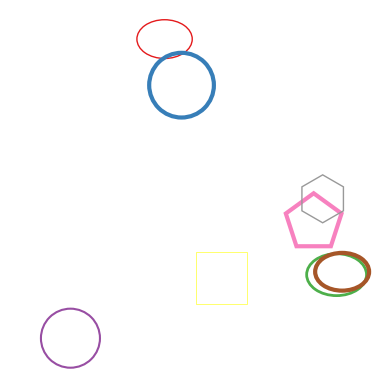[{"shape": "oval", "thickness": 1, "radius": 0.36, "center": [0.427, 0.898]}, {"shape": "circle", "thickness": 3, "radius": 0.42, "center": [0.472, 0.779]}, {"shape": "oval", "thickness": 2, "radius": 0.39, "center": [0.874, 0.287]}, {"shape": "circle", "thickness": 1.5, "radius": 0.38, "center": [0.183, 0.122]}, {"shape": "square", "thickness": 0.5, "radius": 0.33, "center": [0.575, 0.278]}, {"shape": "oval", "thickness": 3, "radius": 0.35, "center": [0.889, 0.294]}, {"shape": "pentagon", "thickness": 3, "radius": 0.38, "center": [0.815, 0.422]}, {"shape": "hexagon", "thickness": 1, "radius": 0.31, "center": [0.838, 0.484]}]